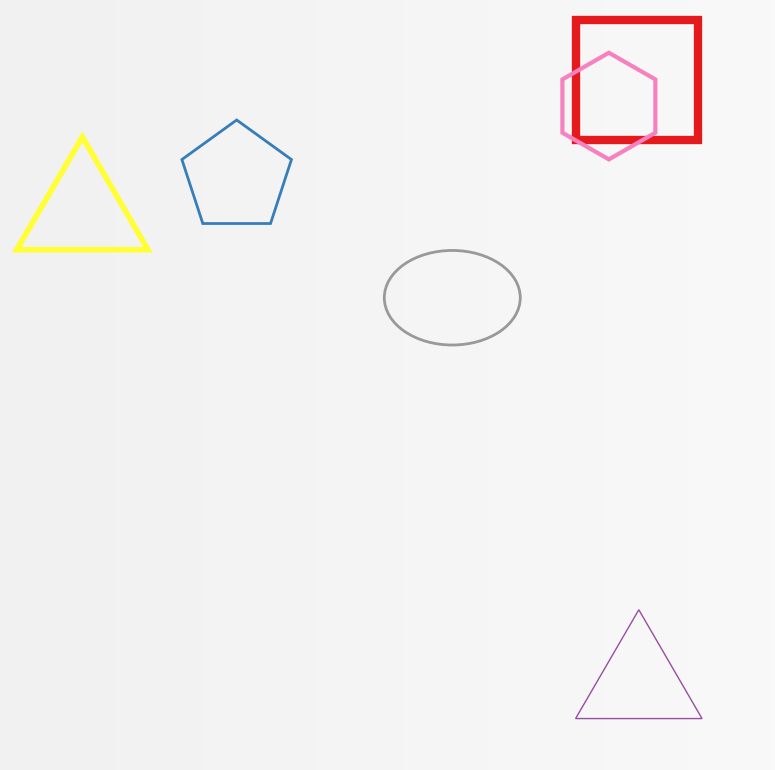[{"shape": "square", "thickness": 3, "radius": 0.39, "center": [0.822, 0.897]}, {"shape": "pentagon", "thickness": 1, "radius": 0.37, "center": [0.305, 0.77]}, {"shape": "triangle", "thickness": 0.5, "radius": 0.47, "center": [0.824, 0.114]}, {"shape": "triangle", "thickness": 2, "radius": 0.49, "center": [0.106, 0.725]}, {"shape": "hexagon", "thickness": 1.5, "radius": 0.35, "center": [0.786, 0.862]}, {"shape": "oval", "thickness": 1, "radius": 0.44, "center": [0.584, 0.613]}]